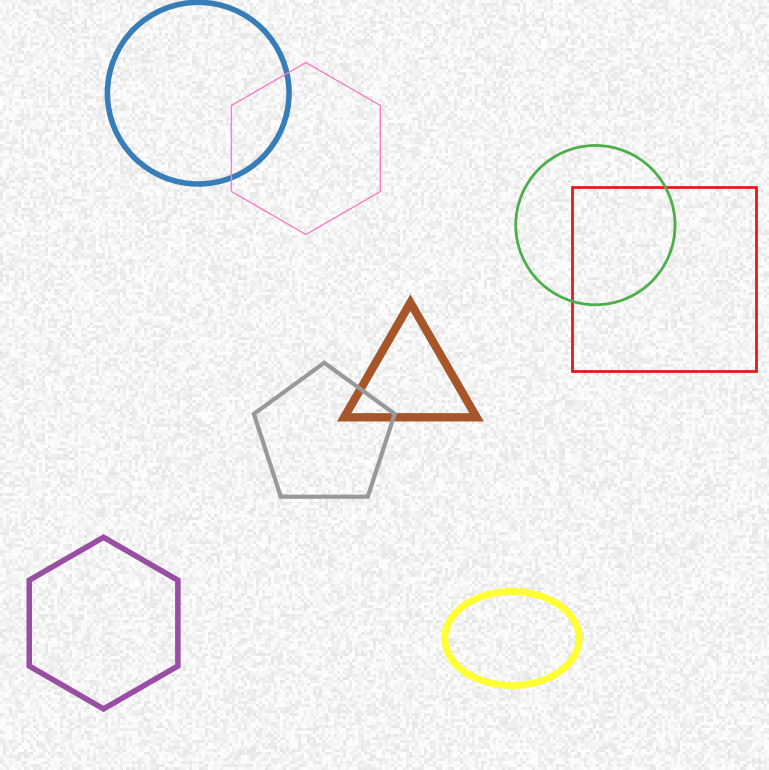[{"shape": "square", "thickness": 1, "radius": 0.6, "center": [0.862, 0.637]}, {"shape": "circle", "thickness": 2, "radius": 0.59, "center": [0.257, 0.879]}, {"shape": "circle", "thickness": 1, "radius": 0.52, "center": [0.773, 0.708]}, {"shape": "hexagon", "thickness": 2, "radius": 0.56, "center": [0.134, 0.191]}, {"shape": "oval", "thickness": 2.5, "radius": 0.44, "center": [0.665, 0.171]}, {"shape": "triangle", "thickness": 3, "radius": 0.5, "center": [0.533, 0.508]}, {"shape": "hexagon", "thickness": 0.5, "radius": 0.56, "center": [0.397, 0.807]}, {"shape": "pentagon", "thickness": 1.5, "radius": 0.48, "center": [0.421, 0.433]}]